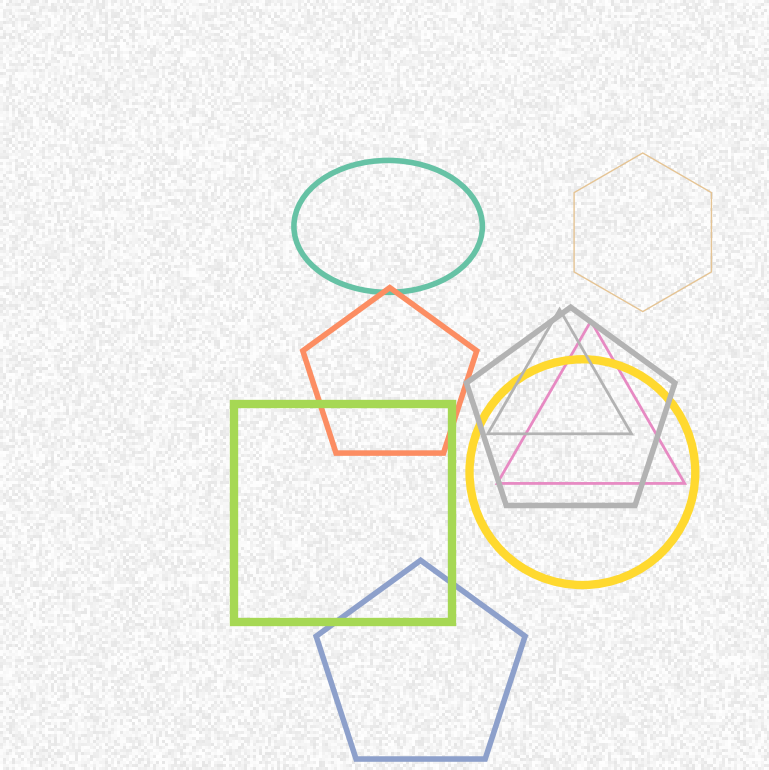[{"shape": "oval", "thickness": 2, "radius": 0.61, "center": [0.504, 0.706]}, {"shape": "pentagon", "thickness": 2, "radius": 0.59, "center": [0.506, 0.508]}, {"shape": "pentagon", "thickness": 2, "radius": 0.71, "center": [0.546, 0.13]}, {"shape": "triangle", "thickness": 1, "radius": 0.7, "center": [0.767, 0.442]}, {"shape": "square", "thickness": 3, "radius": 0.71, "center": [0.446, 0.334]}, {"shape": "circle", "thickness": 3, "radius": 0.73, "center": [0.756, 0.387]}, {"shape": "hexagon", "thickness": 0.5, "radius": 0.51, "center": [0.835, 0.698]}, {"shape": "pentagon", "thickness": 2, "radius": 0.71, "center": [0.741, 0.459]}, {"shape": "triangle", "thickness": 1, "radius": 0.54, "center": [0.727, 0.49]}]